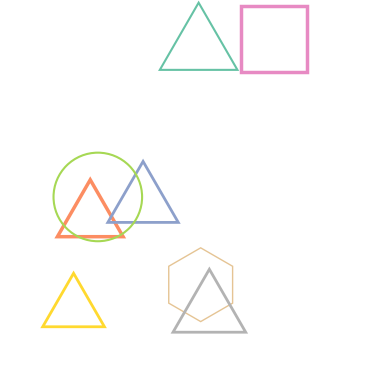[{"shape": "triangle", "thickness": 1.5, "radius": 0.58, "center": [0.516, 0.877]}, {"shape": "triangle", "thickness": 2.5, "radius": 0.49, "center": [0.234, 0.434]}, {"shape": "triangle", "thickness": 2, "radius": 0.53, "center": [0.372, 0.475]}, {"shape": "square", "thickness": 2.5, "radius": 0.43, "center": [0.712, 0.899]}, {"shape": "circle", "thickness": 1.5, "radius": 0.58, "center": [0.254, 0.488]}, {"shape": "triangle", "thickness": 2, "radius": 0.46, "center": [0.191, 0.198]}, {"shape": "hexagon", "thickness": 1, "radius": 0.48, "center": [0.521, 0.261]}, {"shape": "triangle", "thickness": 2, "radius": 0.54, "center": [0.544, 0.192]}]